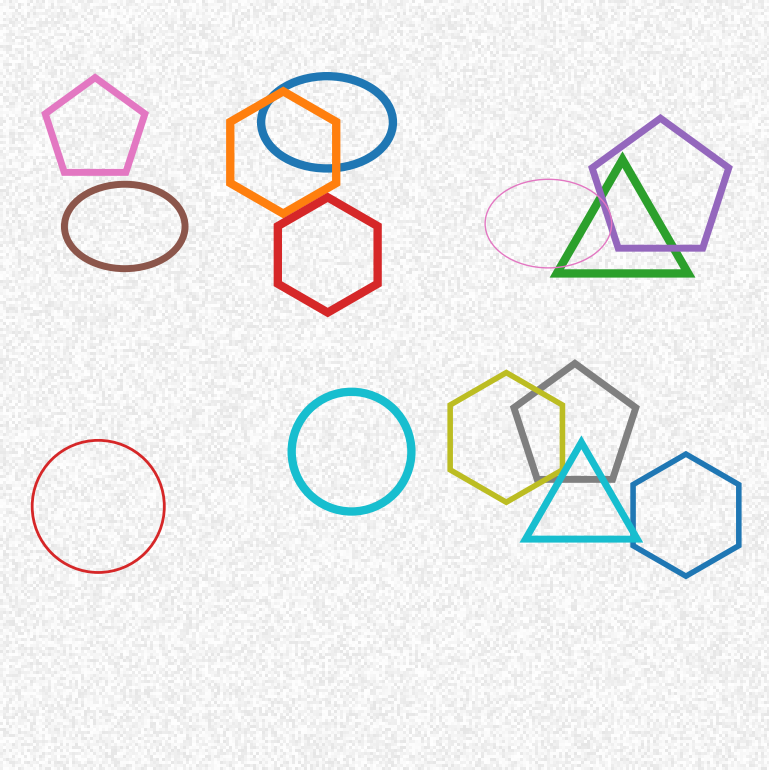[{"shape": "oval", "thickness": 3, "radius": 0.43, "center": [0.425, 0.841]}, {"shape": "hexagon", "thickness": 2, "radius": 0.4, "center": [0.891, 0.331]}, {"shape": "hexagon", "thickness": 3, "radius": 0.4, "center": [0.368, 0.802]}, {"shape": "triangle", "thickness": 3, "radius": 0.49, "center": [0.808, 0.694]}, {"shape": "hexagon", "thickness": 3, "radius": 0.37, "center": [0.426, 0.669]}, {"shape": "circle", "thickness": 1, "radius": 0.43, "center": [0.128, 0.342]}, {"shape": "pentagon", "thickness": 2.5, "radius": 0.47, "center": [0.858, 0.753]}, {"shape": "oval", "thickness": 2.5, "radius": 0.39, "center": [0.162, 0.706]}, {"shape": "oval", "thickness": 0.5, "radius": 0.41, "center": [0.712, 0.71]}, {"shape": "pentagon", "thickness": 2.5, "radius": 0.34, "center": [0.123, 0.831]}, {"shape": "pentagon", "thickness": 2.5, "radius": 0.42, "center": [0.747, 0.445]}, {"shape": "hexagon", "thickness": 2, "radius": 0.42, "center": [0.658, 0.432]}, {"shape": "circle", "thickness": 3, "radius": 0.39, "center": [0.457, 0.413]}, {"shape": "triangle", "thickness": 2.5, "radius": 0.42, "center": [0.755, 0.342]}]